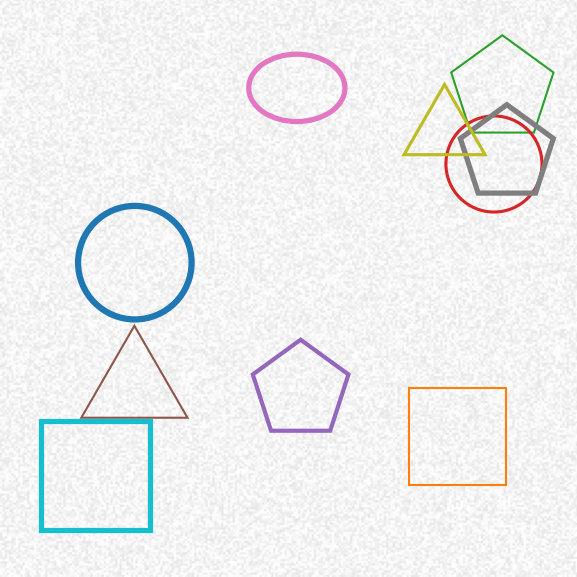[{"shape": "circle", "thickness": 3, "radius": 0.49, "center": [0.233, 0.544]}, {"shape": "square", "thickness": 1, "radius": 0.42, "center": [0.792, 0.243]}, {"shape": "pentagon", "thickness": 1, "radius": 0.47, "center": [0.87, 0.845]}, {"shape": "circle", "thickness": 1.5, "radius": 0.42, "center": [0.855, 0.715]}, {"shape": "pentagon", "thickness": 2, "radius": 0.44, "center": [0.521, 0.324]}, {"shape": "triangle", "thickness": 1, "radius": 0.53, "center": [0.233, 0.329]}, {"shape": "oval", "thickness": 2.5, "radius": 0.42, "center": [0.514, 0.847]}, {"shape": "pentagon", "thickness": 2.5, "radius": 0.42, "center": [0.878, 0.733]}, {"shape": "triangle", "thickness": 1.5, "radius": 0.41, "center": [0.77, 0.772]}, {"shape": "square", "thickness": 2.5, "radius": 0.47, "center": [0.165, 0.175]}]